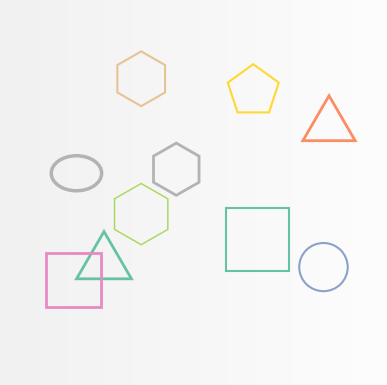[{"shape": "triangle", "thickness": 2, "radius": 0.41, "center": [0.268, 0.317]}, {"shape": "square", "thickness": 1.5, "radius": 0.41, "center": [0.664, 0.378]}, {"shape": "triangle", "thickness": 2, "radius": 0.39, "center": [0.849, 0.674]}, {"shape": "circle", "thickness": 1.5, "radius": 0.31, "center": [0.835, 0.306]}, {"shape": "square", "thickness": 2, "radius": 0.35, "center": [0.19, 0.272]}, {"shape": "hexagon", "thickness": 1, "radius": 0.4, "center": [0.364, 0.444]}, {"shape": "pentagon", "thickness": 1.5, "radius": 0.35, "center": [0.654, 0.764]}, {"shape": "hexagon", "thickness": 1.5, "radius": 0.36, "center": [0.364, 0.795]}, {"shape": "oval", "thickness": 2.5, "radius": 0.32, "center": [0.197, 0.55]}, {"shape": "hexagon", "thickness": 2, "radius": 0.34, "center": [0.455, 0.561]}]